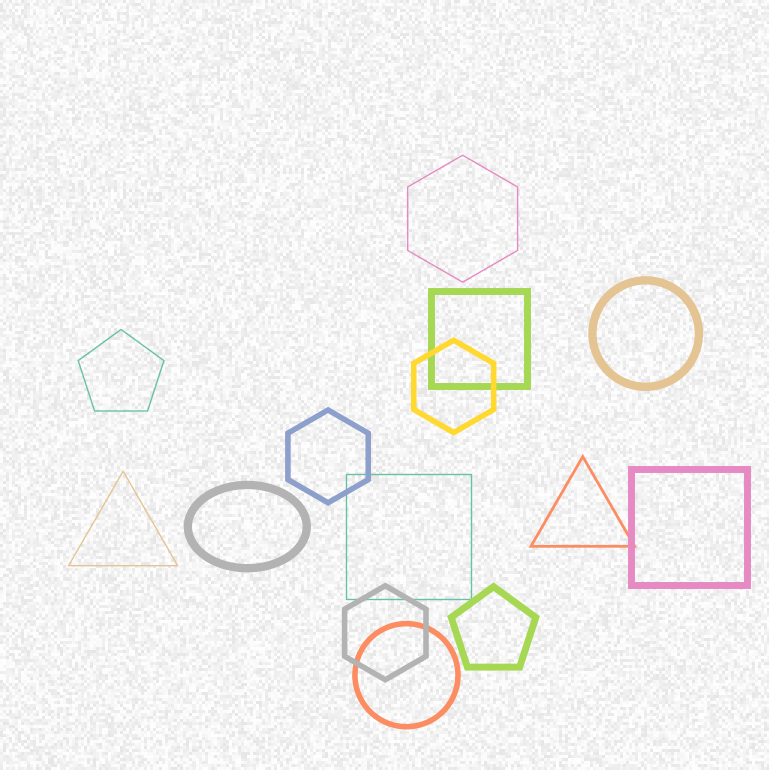[{"shape": "square", "thickness": 0.5, "radius": 0.41, "center": [0.53, 0.304]}, {"shape": "pentagon", "thickness": 0.5, "radius": 0.29, "center": [0.157, 0.514]}, {"shape": "circle", "thickness": 2, "radius": 0.33, "center": [0.528, 0.123]}, {"shape": "triangle", "thickness": 1, "radius": 0.39, "center": [0.757, 0.329]}, {"shape": "hexagon", "thickness": 2, "radius": 0.3, "center": [0.426, 0.407]}, {"shape": "square", "thickness": 2.5, "radius": 0.38, "center": [0.895, 0.316]}, {"shape": "hexagon", "thickness": 0.5, "radius": 0.41, "center": [0.601, 0.716]}, {"shape": "square", "thickness": 2.5, "radius": 0.31, "center": [0.622, 0.56]}, {"shape": "pentagon", "thickness": 2.5, "radius": 0.29, "center": [0.641, 0.18]}, {"shape": "hexagon", "thickness": 2, "radius": 0.3, "center": [0.589, 0.498]}, {"shape": "circle", "thickness": 3, "radius": 0.35, "center": [0.839, 0.567]}, {"shape": "triangle", "thickness": 0.5, "radius": 0.41, "center": [0.16, 0.306]}, {"shape": "hexagon", "thickness": 2, "radius": 0.31, "center": [0.5, 0.178]}, {"shape": "oval", "thickness": 3, "radius": 0.39, "center": [0.321, 0.316]}]